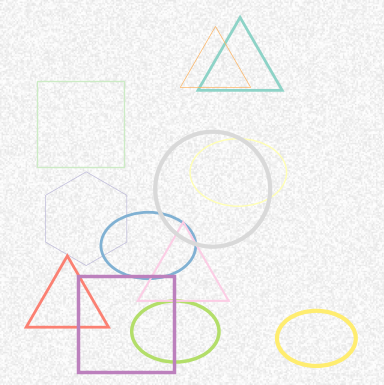[{"shape": "triangle", "thickness": 2, "radius": 0.63, "center": [0.624, 0.829]}, {"shape": "oval", "thickness": 1, "radius": 0.63, "center": [0.619, 0.552]}, {"shape": "hexagon", "thickness": 0.5, "radius": 0.61, "center": [0.224, 0.432]}, {"shape": "triangle", "thickness": 2, "radius": 0.62, "center": [0.175, 0.212]}, {"shape": "oval", "thickness": 2, "radius": 0.62, "center": [0.385, 0.362]}, {"shape": "triangle", "thickness": 0.5, "radius": 0.53, "center": [0.56, 0.826]}, {"shape": "oval", "thickness": 2.5, "radius": 0.57, "center": [0.455, 0.139]}, {"shape": "triangle", "thickness": 1.5, "radius": 0.68, "center": [0.476, 0.287]}, {"shape": "circle", "thickness": 3, "radius": 0.75, "center": [0.552, 0.509]}, {"shape": "square", "thickness": 2.5, "radius": 0.62, "center": [0.328, 0.159]}, {"shape": "square", "thickness": 1, "radius": 0.56, "center": [0.21, 0.678]}, {"shape": "oval", "thickness": 3, "radius": 0.51, "center": [0.822, 0.121]}]